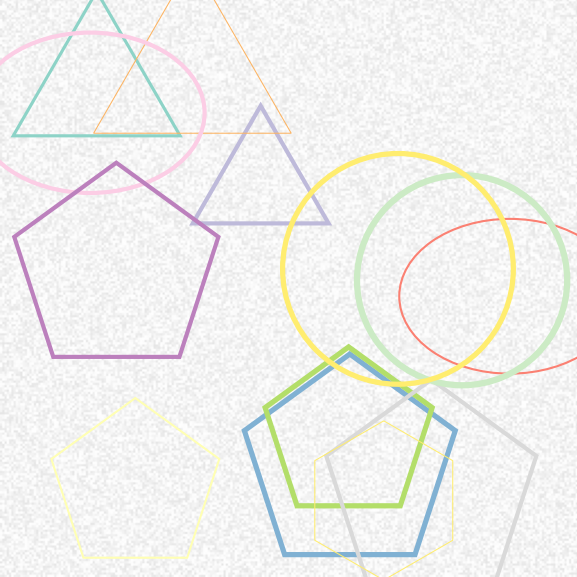[{"shape": "triangle", "thickness": 1.5, "radius": 0.83, "center": [0.167, 0.847]}, {"shape": "pentagon", "thickness": 1, "radius": 0.76, "center": [0.234, 0.157]}, {"shape": "triangle", "thickness": 2, "radius": 0.68, "center": [0.451, 0.68]}, {"shape": "oval", "thickness": 1, "radius": 0.96, "center": [0.883, 0.486]}, {"shape": "pentagon", "thickness": 2.5, "radius": 0.96, "center": [0.606, 0.194]}, {"shape": "triangle", "thickness": 0.5, "radius": 0.99, "center": [0.333, 0.867]}, {"shape": "pentagon", "thickness": 2.5, "radius": 0.76, "center": [0.604, 0.246]}, {"shape": "oval", "thickness": 2, "radius": 0.99, "center": [0.156, 0.804]}, {"shape": "pentagon", "thickness": 2, "radius": 0.96, "center": [0.747, 0.151]}, {"shape": "pentagon", "thickness": 2, "radius": 0.93, "center": [0.201, 0.531]}, {"shape": "circle", "thickness": 3, "radius": 0.91, "center": [0.8, 0.514]}, {"shape": "hexagon", "thickness": 0.5, "radius": 0.69, "center": [0.665, 0.133]}, {"shape": "circle", "thickness": 2.5, "radius": 1.0, "center": [0.689, 0.534]}]